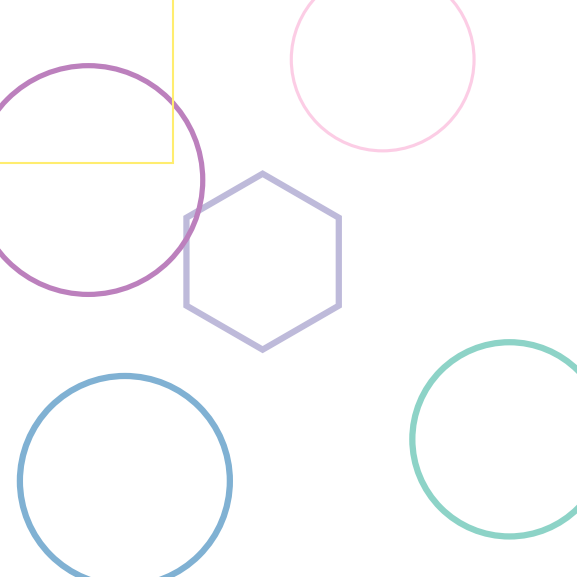[{"shape": "circle", "thickness": 3, "radius": 0.84, "center": [0.882, 0.238]}, {"shape": "hexagon", "thickness": 3, "radius": 0.76, "center": [0.455, 0.546]}, {"shape": "circle", "thickness": 3, "radius": 0.91, "center": [0.216, 0.166]}, {"shape": "circle", "thickness": 1.5, "radius": 0.79, "center": [0.663, 0.896]}, {"shape": "circle", "thickness": 2.5, "radius": 0.99, "center": [0.153, 0.687]}, {"shape": "square", "thickness": 1, "radius": 0.86, "center": [0.128, 0.89]}]